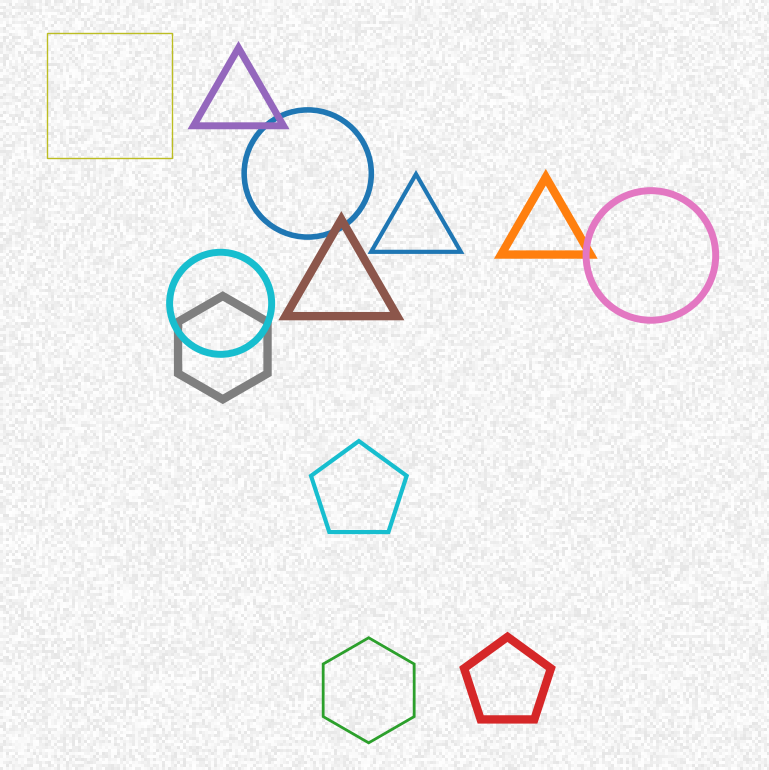[{"shape": "circle", "thickness": 2, "radius": 0.41, "center": [0.4, 0.775]}, {"shape": "triangle", "thickness": 1.5, "radius": 0.34, "center": [0.54, 0.707]}, {"shape": "triangle", "thickness": 3, "radius": 0.33, "center": [0.709, 0.703]}, {"shape": "hexagon", "thickness": 1, "radius": 0.34, "center": [0.479, 0.104]}, {"shape": "pentagon", "thickness": 3, "radius": 0.3, "center": [0.659, 0.114]}, {"shape": "triangle", "thickness": 2.5, "radius": 0.34, "center": [0.31, 0.87]}, {"shape": "triangle", "thickness": 3, "radius": 0.42, "center": [0.443, 0.631]}, {"shape": "circle", "thickness": 2.5, "radius": 0.42, "center": [0.845, 0.668]}, {"shape": "hexagon", "thickness": 3, "radius": 0.34, "center": [0.289, 0.549]}, {"shape": "square", "thickness": 0.5, "radius": 0.41, "center": [0.142, 0.876]}, {"shape": "circle", "thickness": 2.5, "radius": 0.33, "center": [0.287, 0.606]}, {"shape": "pentagon", "thickness": 1.5, "radius": 0.33, "center": [0.466, 0.362]}]